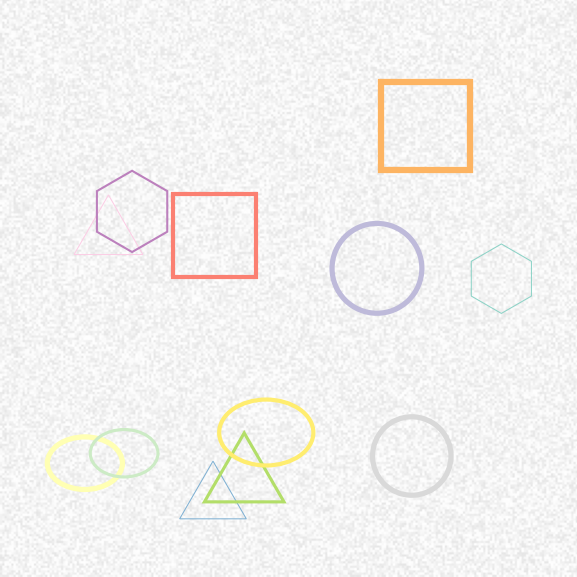[{"shape": "hexagon", "thickness": 0.5, "radius": 0.3, "center": [0.868, 0.517]}, {"shape": "oval", "thickness": 2.5, "radius": 0.33, "center": [0.147, 0.197]}, {"shape": "circle", "thickness": 2.5, "radius": 0.39, "center": [0.653, 0.534]}, {"shape": "square", "thickness": 2, "radius": 0.36, "center": [0.371, 0.591]}, {"shape": "triangle", "thickness": 0.5, "radius": 0.33, "center": [0.369, 0.134]}, {"shape": "square", "thickness": 3, "radius": 0.38, "center": [0.737, 0.781]}, {"shape": "triangle", "thickness": 1.5, "radius": 0.4, "center": [0.423, 0.17]}, {"shape": "triangle", "thickness": 0.5, "radius": 0.34, "center": [0.188, 0.593]}, {"shape": "circle", "thickness": 2.5, "radius": 0.34, "center": [0.713, 0.209]}, {"shape": "hexagon", "thickness": 1, "radius": 0.35, "center": [0.229, 0.633]}, {"shape": "oval", "thickness": 1.5, "radius": 0.29, "center": [0.215, 0.214]}, {"shape": "oval", "thickness": 2, "radius": 0.41, "center": [0.461, 0.25]}]